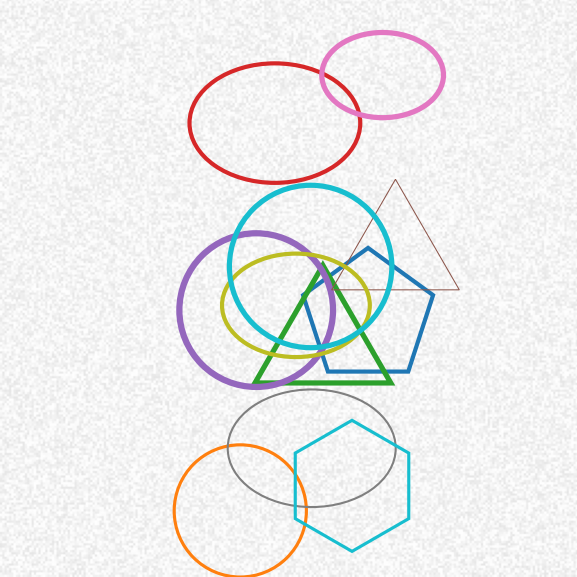[{"shape": "pentagon", "thickness": 2, "radius": 0.59, "center": [0.637, 0.451]}, {"shape": "circle", "thickness": 1.5, "radius": 0.57, "center": [0.416, 0.114]}, {"shape": "triangle", "thickness": 2.5, "radius": 0.68, "center": [0.559, 0.404]}, {"shape": "oval", "thickness": 2, "radius": 0.74, "center": [0.476, 0.786]}, {"shape": "circle", "thickness": 3, "radius": 0.67, "center": [0.444, 0.462]}, {"shape": "triangle", "thickness": 0.5, "radius": 0.64, "center": [0.685, 0.561]}, {"shape": "oval", "thickness": 2.5, "radius": 0.53, "center": [0.663, 0.869]}, {"shape": "oval", "thickness": 1, "radius": 0.73, "center": [0.54, 0.223]}, {"shape": "oval", "thickness": 2, "radius": 0.64, "center": [0.512, 0.47]}, {"shape": "hexagon", "thickness": 1.5, "radius": 0.57, "center": [0.61, 0.158]}, {"shape": "circle", "thickness": 2.5, "radius": 0.7, "center": [0.538, 0.538]}]